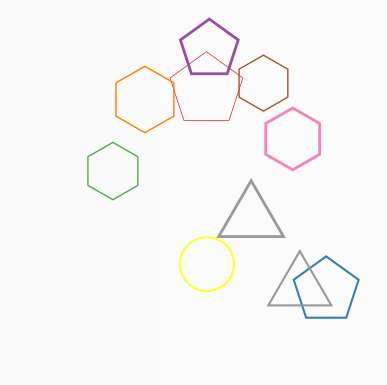[{"shape": "pentagon", "thickness": 0.5, "radius": 0.49, "center": [0.533, 0.767]}, {"shape": "pentagon", "thickness": 1.5, "radius": 0.44, "center": [0.842, 0.246]}, {"shape": "hexagon", "thickness": 1, "radius": 0.37, "center": [0.291, 0.556]}, {"shape": "pentagon", "thickness": 2, "radius": 0.39, "center": [0.54, 0.872]}, {"shape": "hexagon", "thickness": 1, "radius": 0.43, "center": [0.374, 0.742]}, {"shape": "circle", "thickness": 1.5, "radius": 0.35, "center": [0.534, 0.314]}, {"shape": "hexagon", "thickness": 1, "radius": 0.36, "center": [0.68, 0.784]}, {"shape": "hexagon", "thickness": 2, "radius": 0.4, "center": [0.755, 0.639]}, {"shape": "triangle", "thickness": 1.5, "radius": 0.47, "center": [0.774, 0.254]}, {"shape": "triangle", "thickness": 2, "radius": 0.48, "center": [0.648, 0.434]}]